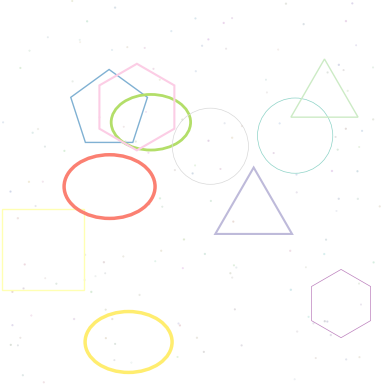[{"shape": "circle", "thickness": 0.5, "radius": 0.49, "center": [0.767, 0.648]}, {"shape": "square", "thickness": 1, "radius": 0.53, "center": [0.112, 0.352]}, {"shape": "triangle", "thickness": 1.5, "radius": 0.58, "center": [0.659, 0.45]}, {"shape": "oval", "thickness": 2.5, "radius": 0.59, "center": [0.285, 0.515]}, {"shape": "pentagon", "thickness": 1, "radius": 0.52, "center": [0.283, 0.715]}, {"shape": "oval", "thickness": 2, "radius": 0.52, "center": [0.392, 0.682]}, {"shape": "hexagon", "thickness": 1.5, "radius": 0.56, "center": [0.356, 0.722]}, {"shape": "circle", "thickness": 0.5, "radius": 0.49, "center": [0.546, 0.62]}, {"shape": "hexagon", "thickness": 0.5, "radius": 0.44, "center": [0.886, 0.212]}, {"shape": "triangle", "thickness": 1, "radius": 0.5, "center": [0.843, 0.746]}, {"shape": "oval", "thickness": 2.5, "radius": 0.56, "center": [0.334, 0.112]}]